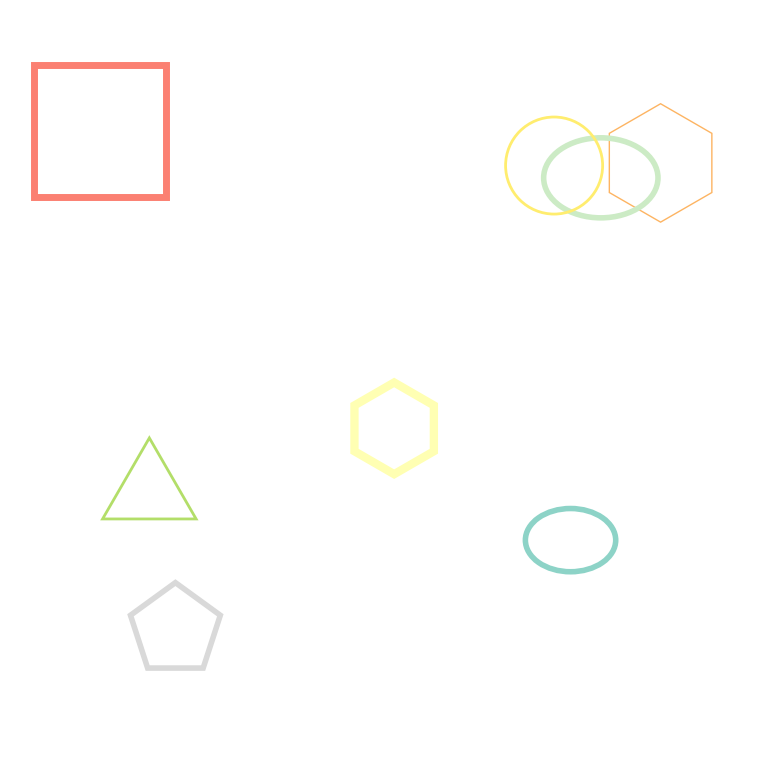[{"shape": "oval", "thickness": 2, "radius": 0.29, "center": [0.741, 0.299]}, {"shape": "hexagon", "thickness": 3, "radius": 0.3, "center": [0.512, 0.444]}, {"shape": "square", "thickness": 2.5, "radius": 0.43, "center": [0.13, 0.83]}, {"shape": "hexagon", "thickness": 0.5, "radius": 0.38, "center": [0.858, 0.788]}, {"shape": "triangle", "thickness": 1, "radius": 0.35, "center": [0.194, 0.361]}, {"shape": "pentagon", "thickness": 2, "radius": 0.31, "center": [0.228, 0.182]}, {"shape": "oval", "thickness": 2, "radius": 0.37, "center": [0.78, 0.769]}, {"shape": "circle", "thickness": 1, "radius": 0.32, "center": [0.72, 0.785]}]